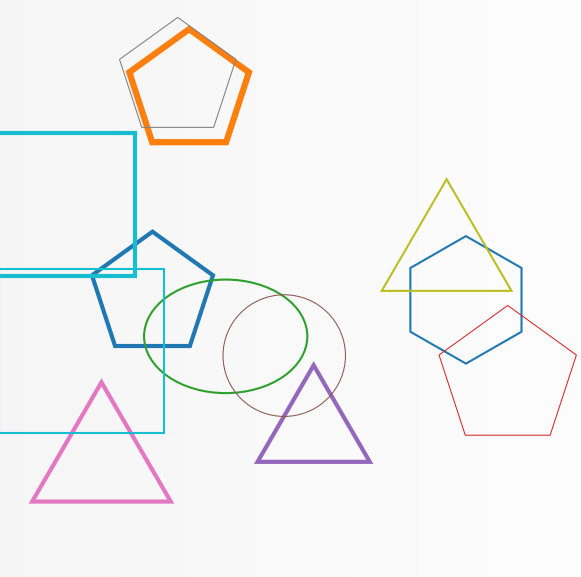[{"shape": "pentagon", "thickness": 2, "radius": 0.55, "center": [0.262, 0.489]}, {"shape": "hexagon", "thickness": 1, "radius": 0.55, "center": [0.802, 0.48]}, {"shape": "pentagon", "thickness": 3, "radius": 0.54, "center": [0.325, 0.84]}, {"shape": "oval", "thickness": 1, "radius": 0.7, "center": [0.388, 0.417]}, {"shape": "pentagon", "thickness": 0.5, "radius": 0.62, "center": [0.873, 0.346]}, {"shape": "triangle", "thickness": 2, "radius": 0.56, "center": [0.54, 0.255]}, {"shape": "circle", "thickness": 0.5, "radius": 0.53, "center": [0.489, 0.383]}, {"shape": "triangle", "thickness": 2, "radius": 0.69, "center": [0.175, 0.199]}, {"shape": "pentagon", "thickness": 0.5, "radius": 0.53, "center": [0.306, 0.864]}, {"shape": "triangle", "thickness": 1, "radius": 0.64, "center": [0.768, 0.56]}, {"shape": "square", "thickness": 2, "radius": 0.62, "center": [0.108, 0.645]}, {"shape": "square", "thickness": 1, "radius": 0.71, "center": [0.141, 0.392]}]